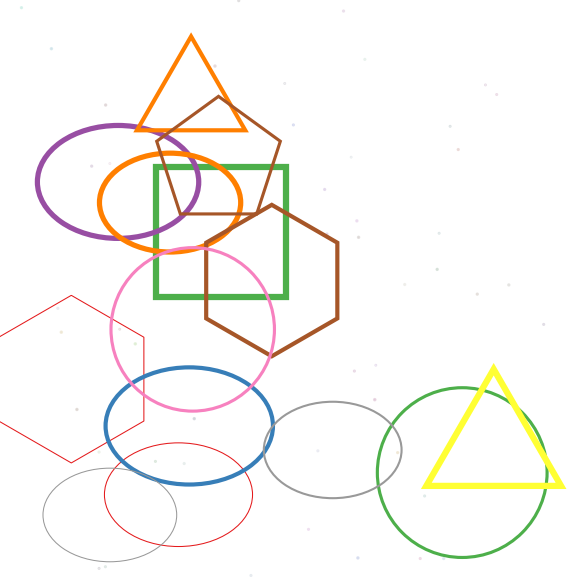[{"shape": "oval", "thickness": 0.5, "radius": 0.64, "center": [0.309, 0.143]}, {"shape": "hexagon", "thickness": 0.5, "radius": 0.73, "center": [0.123, 0.343]}, {"shape": "oval", "thickness": 2, "radius": 0.72, "center": [0.328, 0.262]}, {"shape": "square", "thickness": 3, "radius": 0.56, "center": [0.383, 0.597]}, {"shape": "circle", "thickness": 1.5, "radius": 0.73, "center": [0.8, 0.181]}, {"shape": "oval", "thickness": 2.5, "radius": 0.7, "center": [0.204, 0.684]}, {"shape": "oval", "thickness": 2.5, "radius": 0.61, "center": [0.295, 0.648]}, {"shape": "triangle", "thickness": 2, "radius": 0.54, "center": [0.331, 0.828]}, {"shape": "triangle", "thickness": 3, "radius": 0.67, "center": [0.855, 0.225]}, {"shape": "hexagon", "thickness": 2, "radius": 0.66, "center": [0.471, 0.513]}, {"shape": "pentagon", "thickness": 1.5, "radius": 0.56, "center": [0.378, 0.72]}, {"shape": "circle", "thickness": 1.5, "radius": 0.71, "center": [0.334, 0.429]}, {"shape": "oval", "thickness": 1, "radius": 0.6, "center": [0.576, 0.22]}, {"shape": "oval", "thickness": 0.5, "radius": 0.58, "center": [0.19, 0.107]}]